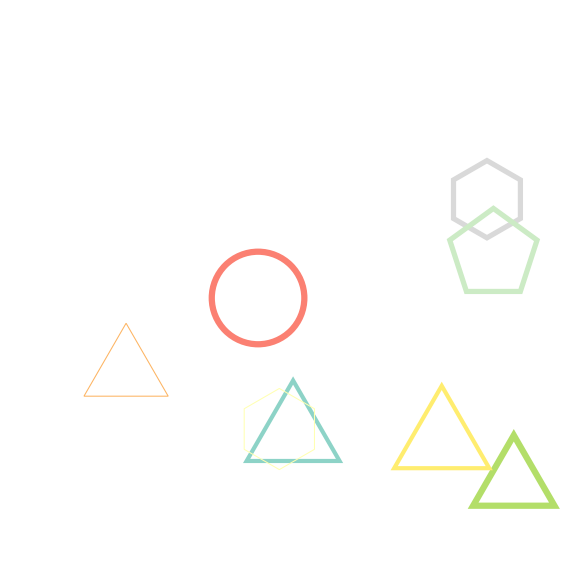[{"shape": "triangle", "thickness": 2, "radius": 0.46, "center": [0.508, 0.247]}, {"shape": "hexagon", "thickness": 0.5, "radius": 0.35, "center": [0.484, 0.256]}, {"shape": "circle", "thickness": 3, "radius": 0.4, "center": [0.447, 0.483]}, {"shape": "triangle", "thickness": 0.5, "radius": 0.42, "center": [0.218, 0.355]}, {"shape": "triangle", "thickness": 3, "radius": 0.41, "center": [0.89, 0.164]}, {"shape": "hexagon", "thickness": 2.5, "radius": 0.33, "center": [0.843, 0.654]}, {"shape": "pentagon", "thickness": 2.5, "radius": 0.4, "center": [0.854, 0.559]}, {"shape": "triangle", "thickness": 2, "radius": 0.48, "center": [0.765, 0.236]}]